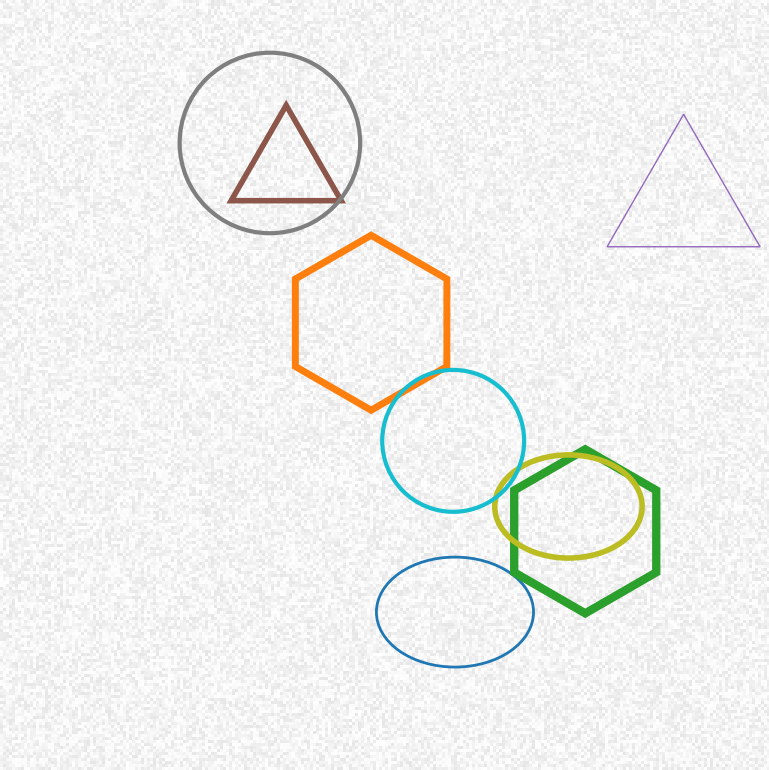[{"shape": "oval", "thickness": 1, "radius": 0.51, "center": [0.591, 0.205]}, {"shape": "hexagon", "thickness": 2.5, "radius": 0.57, "center": [0.482, 0.581]}, {"shape": "hexagon", "thickness": 3, "radius": 0.53, "center": [0.76, 0.31]}, {"shape": "triangle", "thickness": 0.5, "radius": 0.57, "center": [0.888, 0.737]}, {"shape": "triangle", "thickness": 2, "radius": 0.41, "center": [0.372, 0.781]}, {"shape": "circle", "thickness": 1.5, "radius": 0.59, "center": [0.351, 0.814]}, {"shape": "oval", "thickness": 2, "radius": 0.48, "center": [0.738, 0.342]}, {"shape": "circle", "thickness": 1.5, "radius": 0.46, "center": [0.589, 0.427]}]